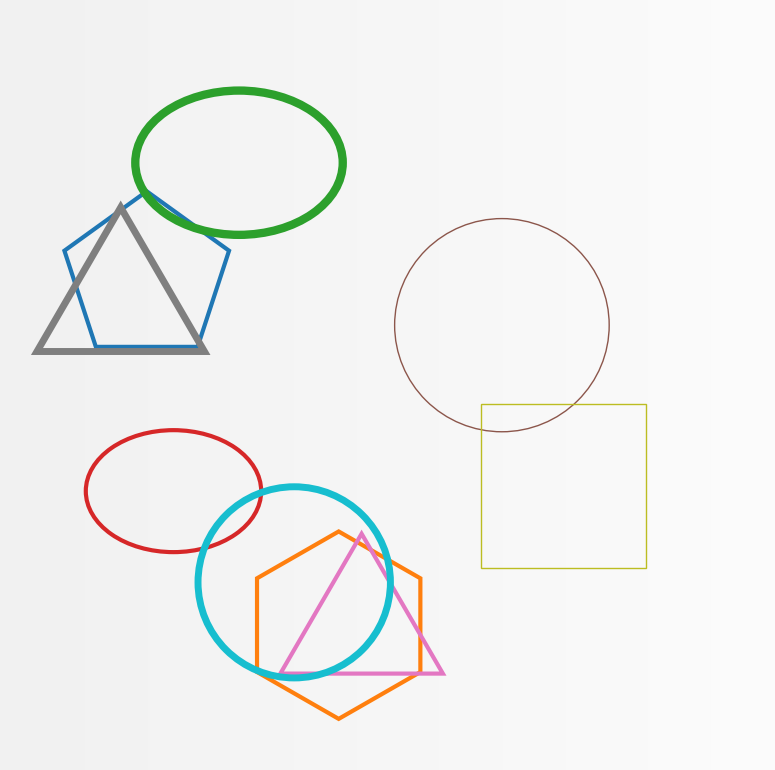[{"shape": "pentagon", "thickness": 1.5, "radius": 0.56, "center": [0.189, 0.64]}, {"shape": "hexagon", "thickness": 1.5, "radius": 0.61, "center": [0.437, 0.188]}, {"shape": "oval", "thickness": 3, "radius": 0.67, "center": [0.308, 0.789]}, {"shape": "oval", "thickness": 1.5, "radius": 0.57, "center": [0.224, 0.362]}, {"shape": "circle", "thickness": 0.5, "radius": 0.69, "center": [0.648, 0.578]}, {"shape": "triangle", "thickness": 1.5, "radius": 0.61, "center": [0.467, 0.186]}, {"shape": "triangle", "thickness": 2.5, "radius": 0.62, "center": [0.156, 0.606]}, {"shape": "square", "thickness": 0.5, "radius": 0.53, "center": [0.727, 0.369]}, {"shape": "circle", "thickness": 2.5, "radius": 0.62, "center": [0.38, 0.244]}]